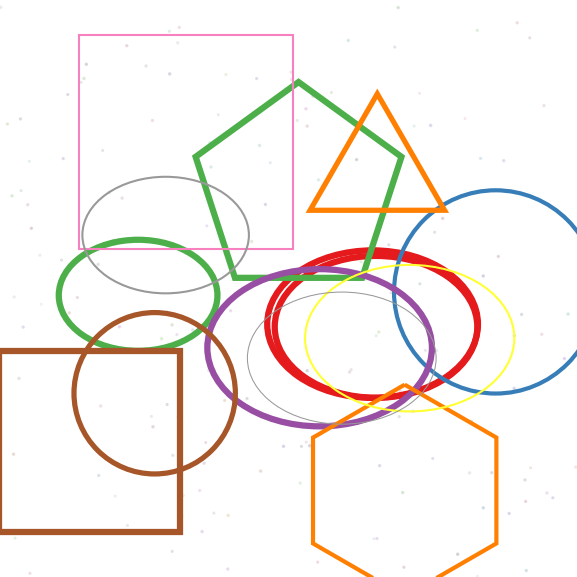[{"shape": "oval", "thickness": 3, "radius": 0.88, "center": [0.651, 0.433]}, {"shape": "oval", "thickness": 3, "radius": 0.91, "center": [0.645, 0.438]}, {"shape": "circle", "thickness": 2, "radius": 0.88, "center": [0.858, 0.494]}, {"shape": "pentagon", "thickness": 3, "radius": 0.94, "center": [0.517, 0.67]}, {"shape": "oval", "thickness": 3, "radius": 0.69, "center": [0.239, 0.488]}, {"shape": "oval", "thickness": 3, "radius": 0.97, "center": [0.553, 0.397]}, {"shape": "triangle", "thickness": 2.5, "radius": 0.67, "center": [0.653, 0.702]}, {"shape": "hexagon", "thickness": 2, "radius": 0.92, "center": [0.701, 0.15]}, {"shape": "oval", "thickness": 1, "radius": 0.91, "center": [0.709, 0.414]}, {"shape": "circle", "thickness": 2.5, "radius": 0.7, "center": [0.268, 0.318]}, {"shape": "square", "thickness": 3, "radius": 0.78, "center": [0.155, 0.234]}, {"shape": "square", "thickness": 1, "radius": 0.93, "center": [0.323, 0.753]}, {"shape": "oval", "thickness": 1, "radius": 0.72, "center": [0.287, 0.592]}, {"shape": "oval", "thickness": 0.5, "radius": 0.82, "center": [0.592, 0.379]}]